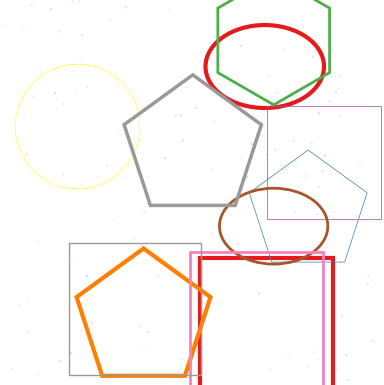[{"shape": "oval", "thickness": 3, "radius": 0.77, "center": [0.688, 0.827]}, {"shape": "square", "thickness": 3, "radius": 0.86, "center": [0.692, 0.157]}, {"shape": "pentagon", "thickness": 0.5, "radius": 0.8, "center": [0.8, 0.449]}, {"shape": "hexagon", "thickness": 2, "radius": 0.84, "center": [0.711, 0.895]}, {"shape": "square", "thickness": 0.5, "radius": 0.74, "center": [0.841, 0.577]}, {"shape": "pentagon", "thickness": 3, "radius": 0.91, "center": [0.373, 0.172]}, {"shape": "circle", "thickness": 0.5, "radius": 0.81, "center": [0.201, 0.671]}, {"shape": "oval", "thickness": 2, "radius": 0.7, "center": [0.711, 0.413]}, {"shape": "square", "thickness": 2, "radius": 0.87, "center": [0.667, 0.171]}, {"shape": "square", "thickness": 1, "radius": 0.86, "center": [0.35, 0.197]}, {"shape": "pentagon", "thickness": 2.5, "radius": 0.94, "center": [0.501, 0.618]}]